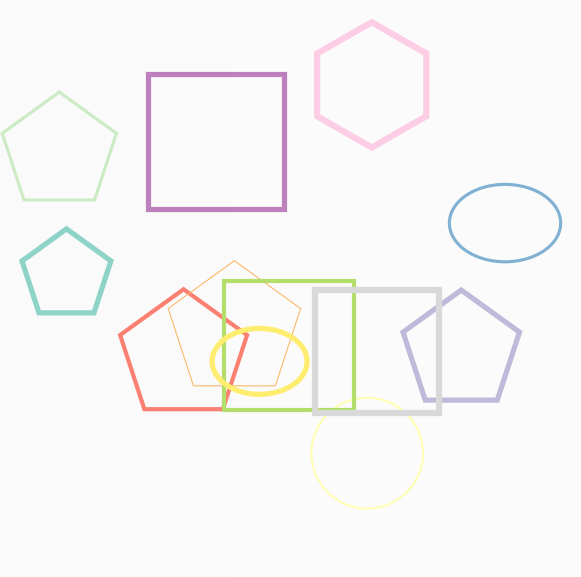[{"shape": "pentagon", "thickness": 2.5, "radius": 0.4, "center": [0.114, 0.522]}, {"shape": "circle", "thickness": 1, "radius": 0.48, "center": [0.632, 0.214]}, {"shape": "pentagon", "thickness": 2.5, "radius": 0.53, "center": [0.794, 0.391]}, {"shape": "pentagon", "thickness": 2, "radius": 0.57, "center": [0.316, 0.383]}, {"shape": "oval", "thickness": 1.5, "radius": 0.48, "center": [0.869, 0.613]}, {"shape": "pentagon", "thickness": 0.5, "radius": 0.6, "center": [0.403, 0.428]}, {"shape": "square", "thickness": 2, "radius": 0.56, "center": [0.497, 0.401]}, {"shape": "hexagon", "thickness": 3, "radius": 0.54, "center": [0.64, 0.852]}, {"shape": "square", "thickness": 3, "radius": 0.53, "center": [0.648, 0.39]}, {"shape": "square", "thickness": 2.5, "radius": 0.58, "center": [0.371, 0.754]}, {"shape": "pentagon", "thickness": 1.5, "radius": 0.52, "center": [0.102, 0.736]}, {"shape": "oval", "thickness": 2.5, "radius": 0.41, "center": [0.447, 0.373]}]